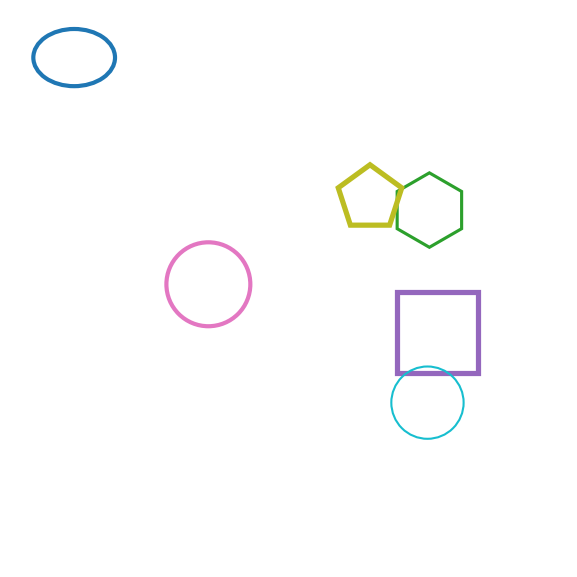[{"shape": "oval", "thickness": 2, "radius": 0.35, "center": [0.128, 0.899]}, {"shape": "hexagon", "thickness": 1.5, "radius": 0.32, "center": [0.744, 0.635]}, {"shape": "square", "thickness": 2.5, "radius": 0.35, "center": [0.758, 0.423]}, {"shape": "circle", "thickness": 2, "radius": 0.36, "center": [0.361, 0.507]}, {"shape": "pentagon", "thickness": 2.5, "radius": 0.29, "center": [0.641, 0.656]}, {"shape": "circle", "thickness": 1, "radius": 0.31, "center": [0.74, 0.302]}]